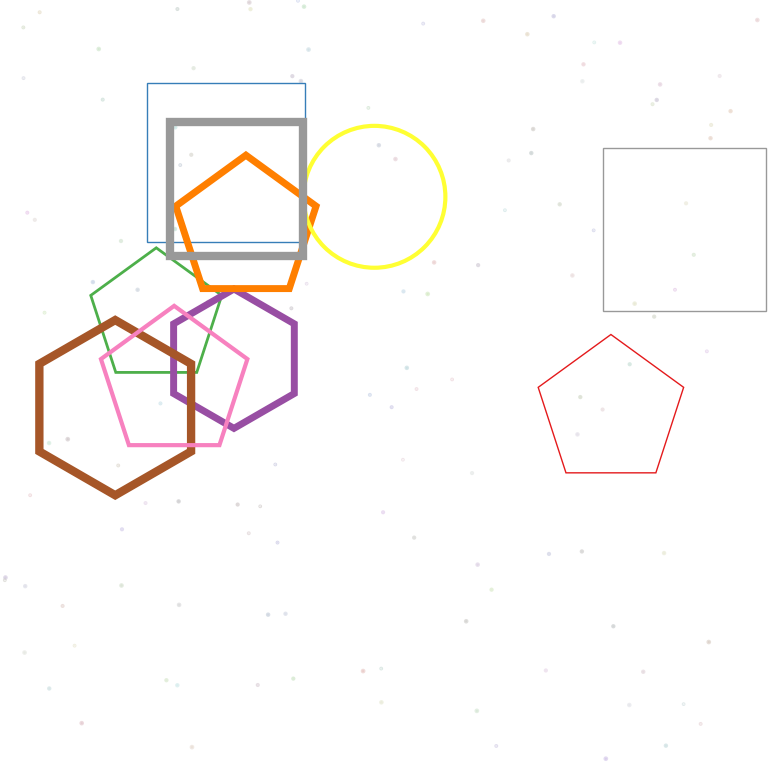[{"shape": "pentagon", "thickness": 0.5, "radius": 0.5, "center": [0.793, 0.466]}, {"shape": "square", "thickness": 0.5, "radius": 0.51, "center": [0.293, 0.789]}, {"shape": "pentagon", "thickness": 1, "radius": 0.45, "center": [0.203, 0.589]}, {"shape": "hexagon", "thickness": 2.5, "radius": 0.45, "center": [0.304, 0.534]}, {"shape": "pentagon", "thickness": 2.5, "radius": 0.48, "center": [0.319, 0.703]}, {"shape": "circle", "thickness": 1.5, "radius": 0.46, "center": [0.486, 0.744]}, {"shape": "hexagon", "thickness": 3, "radius": 0.57, "center": [0.15, 0.471]}, {"shape": "pentagon", "thickness": 1.5, "radius": 0.5, "center": [0.226, 0.503]}, {"shape": "square", "thickness": 0.5, "radius": 0.53, "center": [0.889, 0.702]}, {"shape": "square", "thickness": 3, "radius": 0.43, "center": [0.307, 0.755]}]